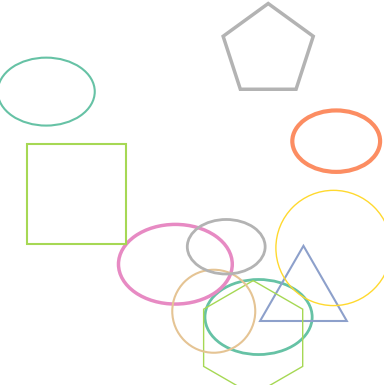[{"shape": "oval", "thickness": 2, "radius": 0.7, "center": [0.672, 0.177]}, {"shape": "oval", "thickness": 1.5, "radius": 0.63, "center": [0.12, 0.762]}, {"shape": "oval", "thickness": 3, "radius": 0.57, "center": [0.873, 0.633]}, {"shape": "triangle", "thickness": 1.5, "radius": 0.65, "center": [0.788, 0.231]}, {"shape": "oval", "thickness": 2.5, "radius": 0.74, "center": [0.456, 0.314]}, {"shape": "square", "thickness": 1.5, "radius": 0.65, "center": [0.199, 0.496]}, {"shape": "hexagon", "thickness": 1, "radius": 0.74, "center": [0.658, 0.123]}, {"shape": "circle", "thickness": 1, "radius": 0.75, "center": [0.866, 0.356]}, {"shape": "circle", "thickness": 1.5, "radius": 0.54, "center": [0.555, 0.192]}, {"shape": "pentagon", "thickness": 2.5, "radius": 0.62, "center": [0.697, 0.868]}, {"shape": "oval", "thickness": 2, "radius": 0.51, "center": [0.588, 0.359]}]